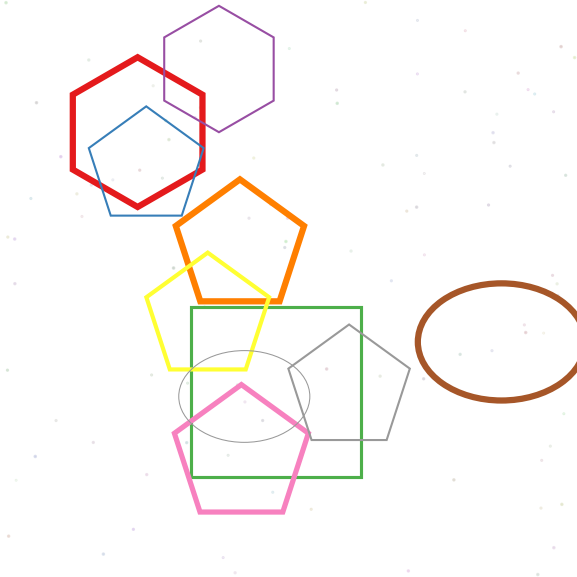[{"shape": "hexagon", "thickness": 3, "radius": 0.65, "center": [0.238, 0.77]}, {"shape": "pentagon", "thickness": 1, "radius": 0.52, "center": [0.253, 0.71]}, {"shape": "square", "thickness": 1.5, "radius": 0.74, "center": [0.478, 0.321]}, {"shape": "hexagon", "thickness": 1, "radius": 0.55, "center": [0.379, 0.88]}, {"shape": "pentagon", "thickness": 3, "radius": 0.58, "center": [0.415, 0.572]}, {"shape": "pentagon", "thickness": 2, "radius": 0.56, "center": [0.36, 0.45]}, {"shape": "oval", "thickness": 3, "radius": 0.72, "center": [0.868, 0.407]}, {"shape": "pentagon", "thickness": 2.5, "radius": 0.61, "center": [0.418, 0.211]}, {"shape": "oval", "thickness": 0.5, "radius": 0.57, "center": [0.423, 0.313]}, {"shape": "pentagon", "thickness": 1, "radius": 0.55, "center": [0.604, 0.327]}]